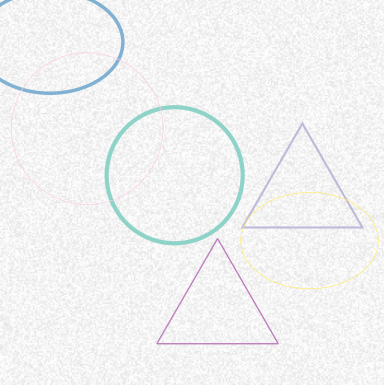[{"shape": "circle", "thickness": 3, "radius": 0.88, "center": [0.454, 0.545]}, {"shape": "triangle", "thickness": 1.5, "radius": 0.9, "center": [0.785, 0.499]}, {"shape": "oval", "thickness": 2.5, "radius": 0.95, "center": [0.13, 0.89]}, {"shape": "circle", "thickness": 0.5, "radius": 0.99, "center": [0.226, 0.666]}, {"shape": "triangle", "thickness": 1, "radius": 0.91, "center": [0.565, 0.198]}, {"shape": "oval", "thickness": 0.5, "radius": 0.89, "center": [0.804, 0.375]}]